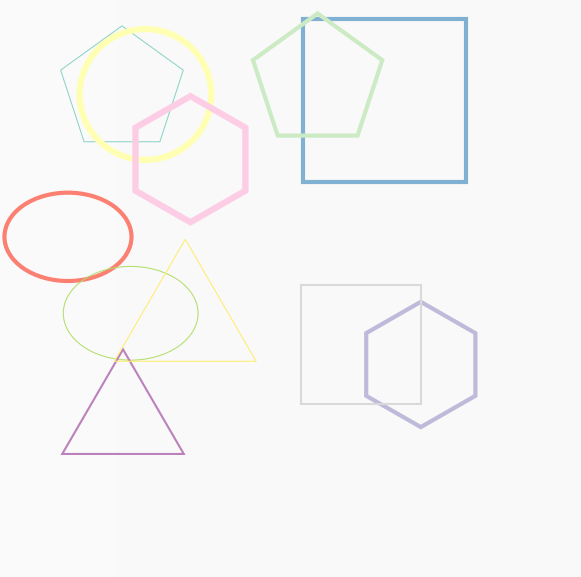[{"shape": "pentagon", "thickness": 0.5, "radius": 0.55, "center": [0.21, 0.843]}, {"shape": "circle", "thickness": 3, "radius": 0.57, "center": [0.25, 0.835]}, {"shape": "hexagon", "thickness": 2, "radius": 0.54, "center": [0.724, 0.368]}, {"shape": "oval", "thickness": 2, "radius": 0.55, "center": [0.117, 0.589]}, {"shape": "square", "thickness": 2, "radius": 0.7, "center": [0.662, 0.825]}, {"shape": "oval", "thickness": 0.5, "radius": 0.58, "center": [0.225, 0.457]}, {"shape": "hexagon", "thickness": 3, "radius": 0.55, "center": [0.328, 0.723]}, {"shape": "square", "thickness": 1, "radius": 0.52, "center": [0.622, 0.402]}, {"shape": "triangle", "thickness": 1, "radius": 0.6, "center": [0.212, 0.273]}, {"shape": "pentagon", "thickness": 2, "radius": 0.58, "center": [0.546, 0.859]}, {"shape": "triangle", "thickness": 0.5, "radius": 0.7, "center": [0.319, 0.444]}]